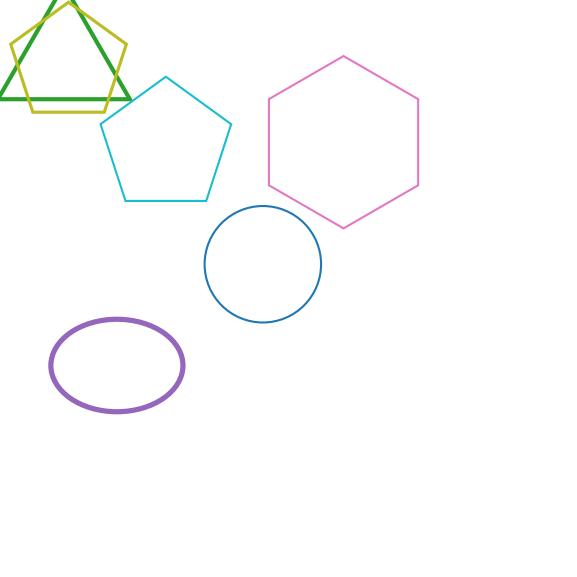[{"shape": "circle", "thickness": 1, "radius": 0.5, "center": [0.455, 0.542]}, {"shape": "triangle", "thickness": 2, "radius": 0.66, "center": [0.111, 0.893]}, {"shape": "oval", "thickness": 2.5, "radius": 0.57, "center": [0.202, 0.366]}, {"shape": "hexagon", "thickness": 1, "radius": 0.75, "center": [0.595, 0.753]}, {"shape": "pentagon", "thickness": 1.5, "radius": 0.53, "center": [0.119, 0.89]}, {"shape": "pentagon", "thickness": 1, "radius": 0.59, "center": [0.287, 0.747]}]